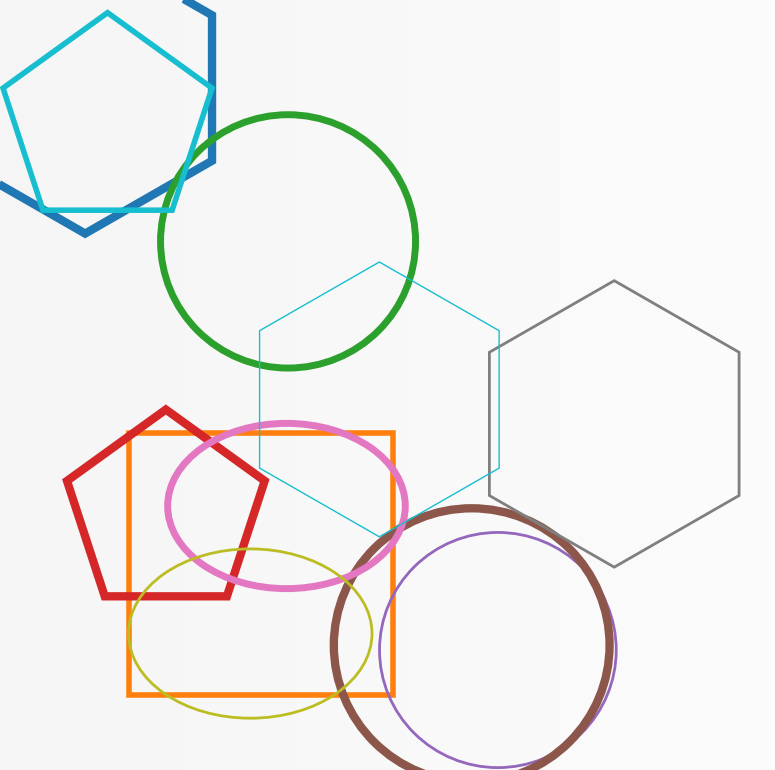[{"shape": "hexagon", "thickness": 3, "radius": 0.95, "center": [0.11, 0.886]}, {"shape": "square", "thickness": 2, "radius": 0.85, "center": [0.337, 0.267]}, {"shape": "circle", "thickness": 2.5, "radius": 0.82, "center": [0.372, 0.687]}, {"shape": "pentagon", "thickness": 3, "radius": 0.67, "center": [0.214, 0.334]}, {"shape": "circle", "thickness": 1, "radius": 0.76, "center": [0.642, 0.156]}, {"shape": "circle", "thickness": 3, "radius": 0.89, "center": [0.609, 0.162]}, {"shape": "oval", "thickness": 2.5, "radius": 0.77, "center": [0.37, 0.343]}, {"shape": "hexagon", "thickness": 1, "radius": 0.93, "center": [0.793, 0.449]}, {"shape": "oval", "thickness": 1, "radius": 0.79, "center": [0.323, 0.177]}, {"shape": "pentagon", "thickness": 2, "radius": 0.71, "center": [0.139, 0.842]}, {"shape": "hexagon", "thickness": 0.5, "radius": 0.89, "center": [0.49, 0.481]}]